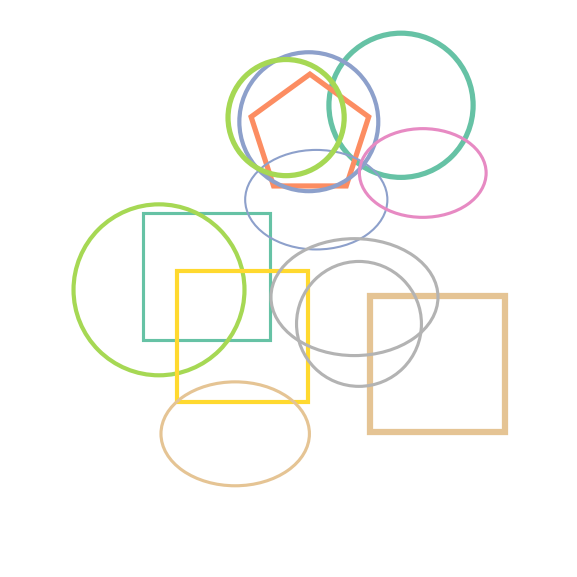[{"shape": "circle", "thickness": 2.5, "radius": 0.62, "center": [0.694, 0.817]}, {"shape": "square", "thickness": 1.5, "radius": 0.55, "center": [0.358, 0.52]}, {"shape": "pentagon", "thickness": 2.5, "radius": 0.54, "center": [0.537, 0.764]}, {"shape": "circle", "thickness": 2, "radius": 0.6, "center": [0.535, 0.788]}, {"shape": "oval", "thickness": 1, "radius": 0.62, "center": [0.548, 0.653]}, {"shape": "oval", "thickness": 1.5, "radius": 0.55, "center": [0.732, 0.7]}, {"shape": "circle", "thickness": 2.5, "radius": 0.5, "center": [0.495, 0.796]}, {"shape": "circle", "thickness": 2, "radius": 0.74, "center": [0.275, 0.497]}, {"shape": "square", "thickness": 2, "radius": 0.57, "center": [0.42, 0.417]}, {"shape": "square", "thickness": 3, "radius": 0.59, "center": [0.758, 0.369]}, {"shape": "oval", "thickness": 1.5, "radius": 0.64, "center": [0.407, 0.248]}, {"shape": "oval", "thickness": 1.5, "radius": 0.72, "center": [0.614, 0.485]}, {"shape": "circle", "thickness": 1.5, "radius": 0.54, "center": [0.622, 0.438]}]